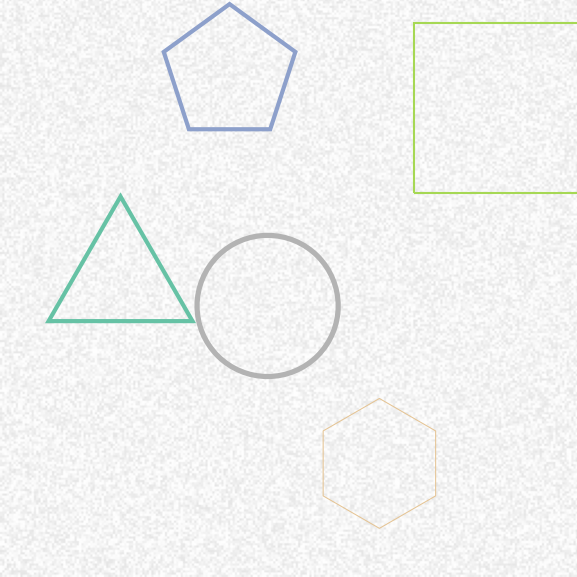[{"shape": "triangle", "thickness": 2, "radius": 0.72, "center": [0.209, 0.515]}, {"shape": "pentagon", "thickness": 2, "radius": 0.6, "center": [0.398, 0.872]}, {"shape": "square", "thickness": 1, "radius": 0.74, "center": [0.865, 0.813]}, {"shape": "hexagon", "thickness": 0.5, "radius": 0.56, "center": [0.657, 0.197]}, {"shape": "circle", "thickness": 2.5, "radius": 0.61, "center": [0.463, 0.469]}]